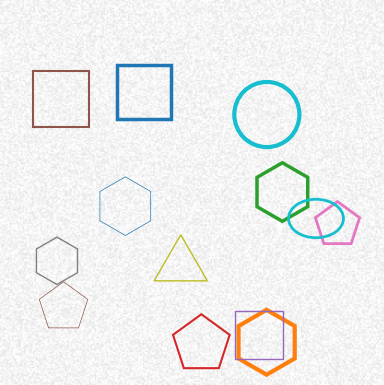[{"shape": "square", "thickness": 2.5, "radius": 0.35, "center": [0.373, 0.76]}, {"shape": "hexagon", "thickness": 0.5, "radius": 0.38, "center": [0.325, 0.465]}, {"shape": "hexagon", "thickness": 3, "radius": 0.42, "center": [0.693, 0.111]}, {"shape": "hexagon", "thickness": 2.5, "radius": 0.38, "center": [0.733, 0.501]}, {"shape": "pentagon", "thickness": 1.5, "radius": 0.39, "center": [0.523, 0.106]}, {"shape": "square", "thickness": 1, "radius": 0.31, "center": [0.673, 0.13]}, {"shape": "square", "thickness": 1.5, "radius": 0.36, "center": [0.159, 0.744]}, {"shape": "pentagon", "thickness": 0.5, "radius": 0.33, "center": [0.165, 0.202]}, {"shape": "pentagon", "thickness": 2, "radius": 0.3, "center": [0.877, 0.416]}, {"shape": "hexagon", "thickness": 1, "radius": 0.31, "center": [0.148, 0.322]}, {"shape": "triangle", "thickness": 1, "radius": 0.4, "center": [0.469, 0.31]}, {"shape": "circle", "thickness": 3, "radius": 0.42, "center": [0.693, 0.703]}, {"shape": "oval", "thickness": 2, "radius": 0.36, "center": [0.821, 0.432]}]